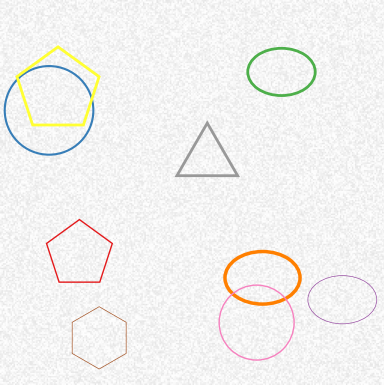[{"shape": "pentagon", "thickness": 1, "radius": 0.45, "center": [0.206, 0.34]}, {"shape": "circle", "thickness": 1.5, "radius": 0.58, "center": [0.127, 0.713]}, {"shape": "oval", "thickness": 2, "radius": 0.44, "center": [0.731, 0.813]}, {"shape": "oval", "thickness": 0.5, "radius": 0.45, "center": [0.889, 0.221]}, {"shape": "oval", "thickness": 2.5, "radius": 0.49, "center": [0.682, 0.278]}, {"shape": "pentagon", "thickness": 2, "radius": 0.56, "center": [0.151, 0.766]}, {"shape": "hexagon", "thickness": 0.5, "radius": 0.4, "center": [0.258, 0.122]}, {"shape": "circle", "thickness": 1, "radius": 0.49, "center": [0.667, 0.162]}, {"shape": "triangle", "thickness": 2, "radius": 0.46, "center": [0.538, 0.589]}]